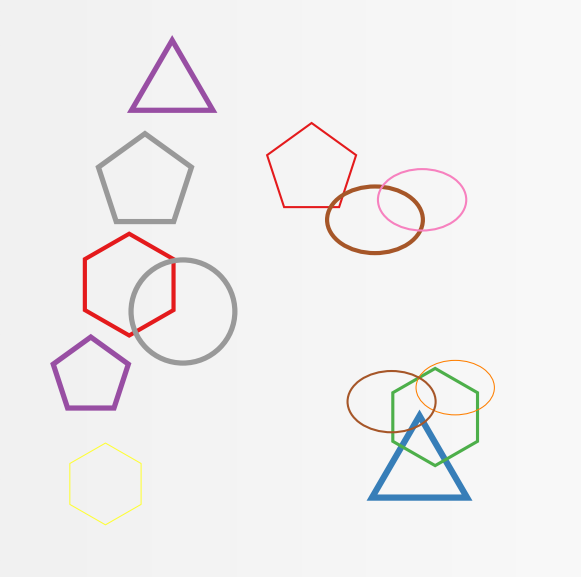[{"shape": "pentagon", "thickness": 1, "radius": 0.4, "center": [0.536, 0.706]}, {"shape": "hexagon", "thickness": 2, "radius": 0.44, "center": [0.222, 0.506]}, {"shape": "triangle", "thickness": 3, "radius": 0.47, "center": [0.722, 0.185]}, {"shape": "hexagon", "thickness": 1.5, "radius": 0.42, "center": [0.749, 0.277]}, {"shape": "triangle", "thickness": 2.5, "radius": 0.4, "center": [0.296, 0.849]}, {"shape": "pentagon", "thickness": 2.5, "radius": 0.34, "center": [0.156, 0.348]}, {"shape": "oval", "thickness": 0.5, "radius": 0.34, "center": [0.783, 0.328]}, {"shape": "hexagon", "thickness": 0.5, "radius": 0.35, "center": [0.181, 0.161]}, {"shape": "oval", "thickness": 2, "radius": 0.41, "center": [0.645, 0.619]}, {"shape": "oval", "thickness": 1, "radius": 0.38, "center": [0.674, 0.304]}, {"shape": "oval", "thickness": 1, "radius": 0.38, "center": [0.726, 0.653]}, {"shape": "circle", "thickness": 2.5, "radius": 0.45, "center": [0.315, 0.46]}, {"shape": "pentagon", "thickness": 2.5, "radius": 0.42, "center": [0.249, 0.684]}]